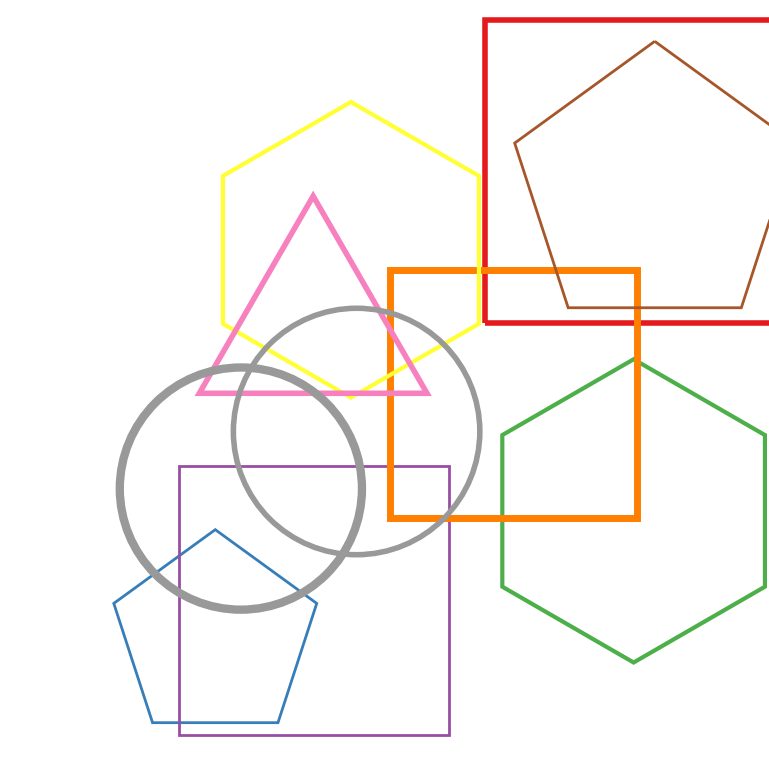[{"shape": "square", "thickness": 2, "radius": 0.98, "center": [0.827, 0.777]}, {"shape": "pentagon", "thickness": 1, "radius": 0.69, "center": [0.28, 0.174]}, {"shape": "hexagon", "thickness": 1.5, "radius": 0.98, "center": [0.823, 0.337]}, {"shape": "square", "thickness": 1, "radius": 0.87, "center": [0.408, 0.22]}, {"shape": "square", "thickness": 2.5, "radius": 0.8, "center": [0.667, 0.488]}, {"shape": "hexagon", "thickness": 1.5, "radius": 0.96, "center": [0.456, 0.676]}, {"shape": "pentagon", "thickness": 1, "radius": 0.96, "center": [0.85, 0.755]}, {"shape": "triangle", "thickness": 2, "radius": 0.85, "center": [0.407, 0.575]}, {"shape": "circle", "thickness": 2, "radius": 0.8, "center": [0.463, 0.44]}, {"shape": "circle", "thickness": 3, "radius": 0.79, "center": [0.313, 0.365]}]